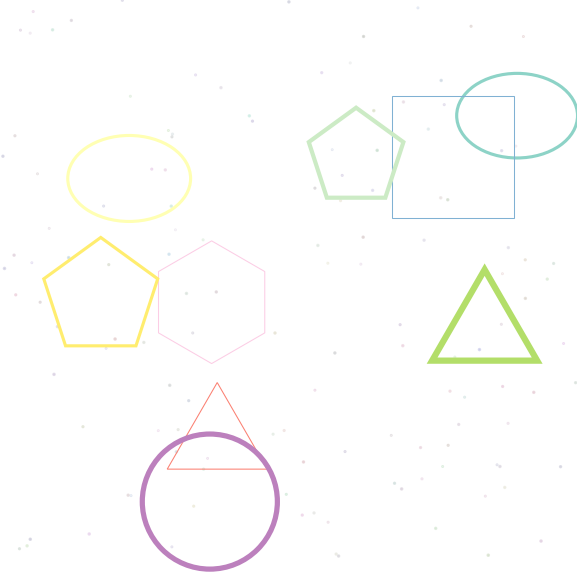[{"shape": "oval", "thickness": 1.5, "radius": 0.52, "center": [0.895, 0.799]}, {"shape": "oval", "thickness": 1.5, "radius": 0.53, "center": [0.224, 0.69]}, {"shape": "triangle", "thickness": 0.5, "radius": 0.5, "center": [0.376, 0.237]}, {"shape": "square", "thickness": 0.5, "radius": 0.53, "center": [0.785, 0.727]}, {"shape": "triangle", "thickness": 3, "radius": 0.53, "center": [0.839, 0.427]}, {"shape": "hexagon", "thickness": 0.5, "radius": 0.53, "center": [0.366, 0.476]}, {"shape": "circle", "thickness": 2.5, "radius": 0.58, "center": [0.363, 0.131]}, {"shape": "pentagon", "thickness": 2, "radius": 0.43, "center": [0.617, 0.726]}, {"shape": "pentagon", "thickness": 1.5, "radius": 0.52, "center": [0.174, 0.484]}]